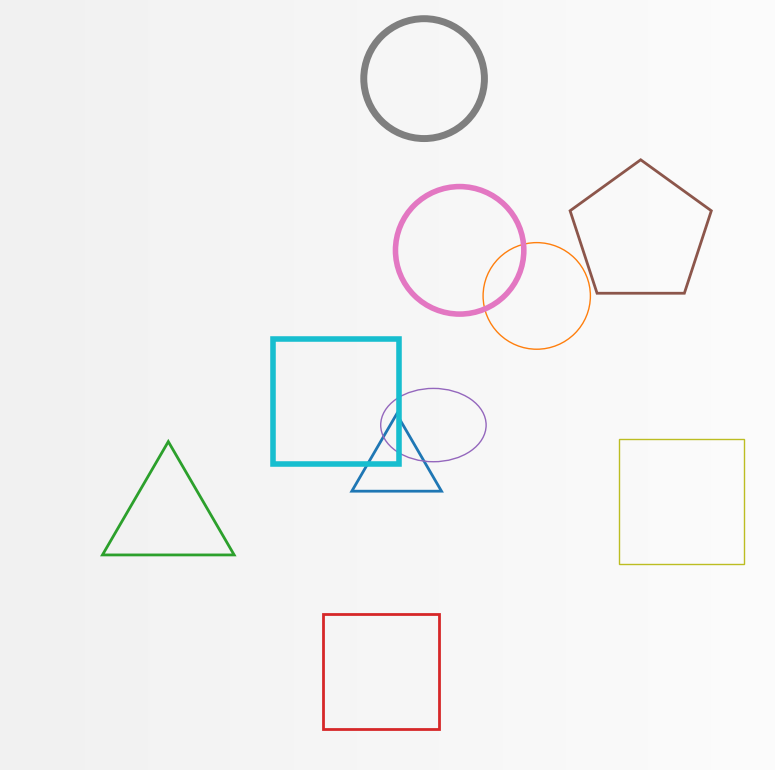[{"shape": "triangle", "thickness": 1, "radius": 0.33, "center": [0.512, 0.395]}, {"shape": "circle", "thickness": 0.5, "radius": 0.35, "center": [0.693, 0.616]}, {"shape": "triangle", "thickness": 1, "radius": 0.49, "center": [0.217, 0.328]}, {"shape": "square", "thickness": 1, "radius": 0.37, "center": [0.492, 0.128]}, {"shape": "oval", "thickness": 0.5, "radius": 0.34, "center": [0.559, 0.448]}, {"shape": "pentagon", "thickness": 1, "radius": 0.48, "center": [0.827, 0.697]}, {"shape": "circle", "thickness": 2, "radius": 0.41, "center": [0.593, 0.675]}, {"shape": "circle", "thickness": 2.5, "radius": 0.39, "center": [0.547, 0.898]}, {"shape": "square", "thickness": 0.5, "radius": 0.41, "center": [0.879, 0.349]}, {"shape": "square", "thickness": 2, "radius": 0.41, "center": [0.434, 0.479]}]